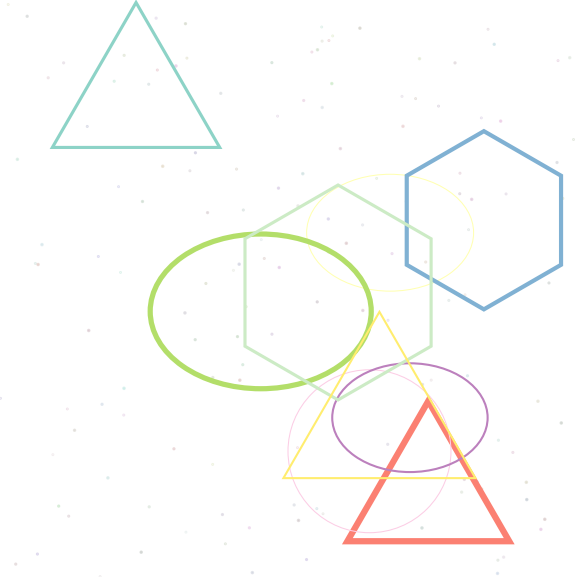[{"shape": "triangle", "thickness": 1.5, "radius": 0.84, "center": [0.236, 0.827]}, {"shape": "oval", "thickness": 0.5, "radius": 0.72, "center": [0.676, 0.596]}, {"shape": "triangle", "thickness": 3, "radius": 0.81, "center": [0.742, 0.143]}, {"shape": "hexagon", "thickness": 2, "radius": 0.77, "center": [0.838, 0.618]}, {"shape": "oval", "thickness": 2.5, "radius": 0.96, "center": [0.451, 0.46]}, {"shape": "circle", "thickness": 0.5, "radius": 0.71, "center": [0.64, 0.218]}, {"shape": "oval", "thickness": 1, "radius": 0.67, "center": [0.71, 0.276]}, {"shape": "hexagon", "thickness": 1.5, "radius": 0.93, "center": [0.585, 0.493]}, {"shape": "triangle", "thickness": 1, "radius": 0.96, "center": [0.657, 0.267]}]